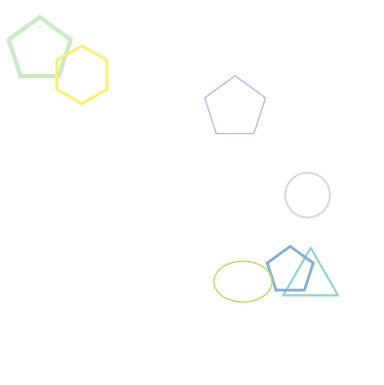[{"shape": "triangle", "thickness": 1.5, "radius": 0.41, "center": [0.807, 0.274]}, {"shape": "pentagon", "thickness": 1, "radius": 0.42, "center": [0.611, 0.72]}, {"shape": "pentagon", "thickness": 2, "radius": 0.31, "center": [0.754, 0.297]}, {"shape": "oval", "thickness": 1, "radius": 0.38, "center": [0.631, 0.268]}, {"shape": "circle", "thickness": 1.5, "radius": 0.29, "center": [0.799, 0.493]}, {"shape": "pentagon", "thickness": 3, "radius": 0.42, "center": [0.103, 0.871]}, {"shape": "hexagon", "thickness": 2, "radius": 0.38, "center": [0.213, 0.806]}]